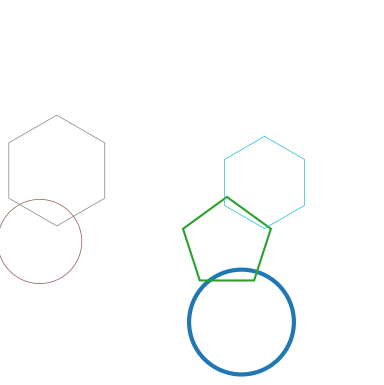[{"shape": "circle", "thickness": 3, "radius": 0.68, "center": [0.627, 0.163]}, {"shape": "pentagon", "thickness": 1.5, "radius": 0.6, "center": [0.589, 0.369]}, {"shape": "circle", "thickness": 0.5, "radius": 0.55, "center": [0.103, 0.373]}, {"shape": "hexagon", "thickness": 0.5, "radius": 0.72, "center": [0.147, 0.557]}, {"shape": "hexagon", "thickness": 0.5, "radius": 0.6, "center": [0.687, 0.526]}]